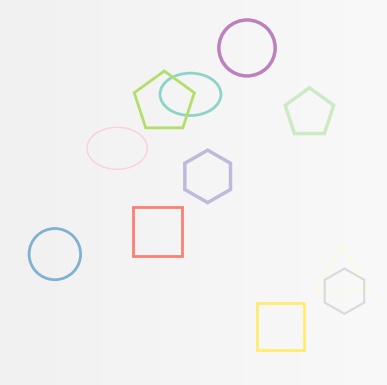[{"shape": "oval", "thickness": 2, "radius": 0.39, "center": [0.492, 0.755]}, {"shape": "triangle", "thickness": 0.5, "radius": 0.4, "center": [0.883, 0.283]}, {"shape": "hexagon", "thickness": 2.5, "radius": 0.34, "center": [0.536, 0.542]}, {"shape": "square", "thickness": 2, "radius": 0.32, "center": [0.407, 0.399]}, {"shape": "circle", "thickness": 2, "radius": 0.33, "center": [0.142, 0.34]}, {"shape": "pentagon", "thickness": 2, "radius": 0.41, "center": [0.424, 0.734]}, {"shape": "oval", "thickness": 1, "radius": 0.39, "center": [0.302, 0.615]}, {"shape": "hexagon", "thickness": 1.5, "radius": 0.29, "center": [0.889, 0.244]}, {"shape": "circle", "thickness": 2.5, "radius": 0.36, "center": [0.637, 0.875]}, {"shape": "pentagon", "thickness": 2.5, "radius": 0.33, "center": [0.799, 0.706]}, {"shape": "square", "thickness": 2, "radius": 0.31, "center": [0.724, 0.151]}]